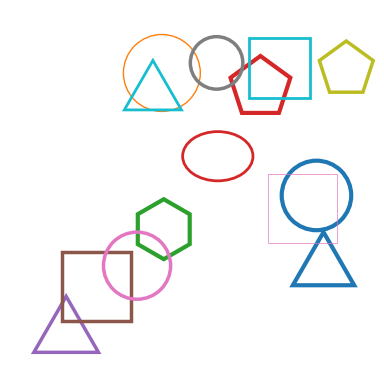[{"shape": "circle", "thickness": 3, "radius": 0.45, "center": [0.822, 0.492]}, {"shape": "triangle", "thickness": 3, "radius": 0.46, "center": [0.84, 0.305]}, {"shape": "circle", "thickness": 1, "radius": 0.5, "center": [0.42, 0.81]}, {"shape": "hexagon", "thickness": 3, "radius": 0.39, "center": [0.425, 0.405]}, {"shape": "oval", "thickness": 2, "radius": 0.46, "center": [0.566, 0.594]}, {"shape": "pentagon", "thickness": 3, "radius": 0.41, "center": [0.676, 0.773]}, {"shape": "triangle", "thickness": 2.5, "radius": 0.48, "center": [0.172, 0.133]}, {"shape": "square", "thickness": 2.5, "radius": 0.44, "center": [0.251, 0.256]}, {"shape": "square", "thickness": 0.5, "radius": 0.45, "center": [0.786, 0.459]}, {"shape": "circle", "thickness": 2.5, "radius": 0.44, "center": [0.356, 0.31]}, {"shape": "circle", "thickness": 2.5, "radius": 0.34, "center": [0.563, 0.837]}, {"shape": "pentagon", "thickness": 2.5, "radius": 0.37, "center": [0.899, 0.82]}, {"shape": "square", "thickness": 2, "radius": 0.39, "center": [0.726, 0.824]}, {"shape": "triangle", "thickness": 2, "radius": 0.43, "center": [0.397, 0.757]}]